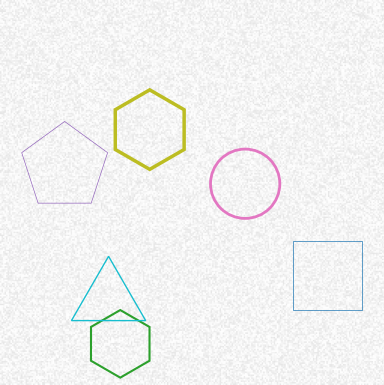[{"shape": "square", "thickness": 0.5, "radius": 0.45, "center": [0.85, 0.284]}, {"shape": "hexagon", "thickness": 1.5, "radius": 0.44, "center": [0.312, 0.107]}, {"shape": "pentagon", "thickness": 0.5, "radius": 0.59, "center": [0.168, 0.567]}, {"shape": "circle", "thickness": 2, "radius": 0.45, "center": [0.637, 0.523]}, {"shape": "hexagon", "thickness": 2.5, "radius": 0.52, "center": [0.389, 0.663]}, {"shape": "triangle", "thickness": 1, "radius": 0.56, "center": [0.282, 0.223]}]